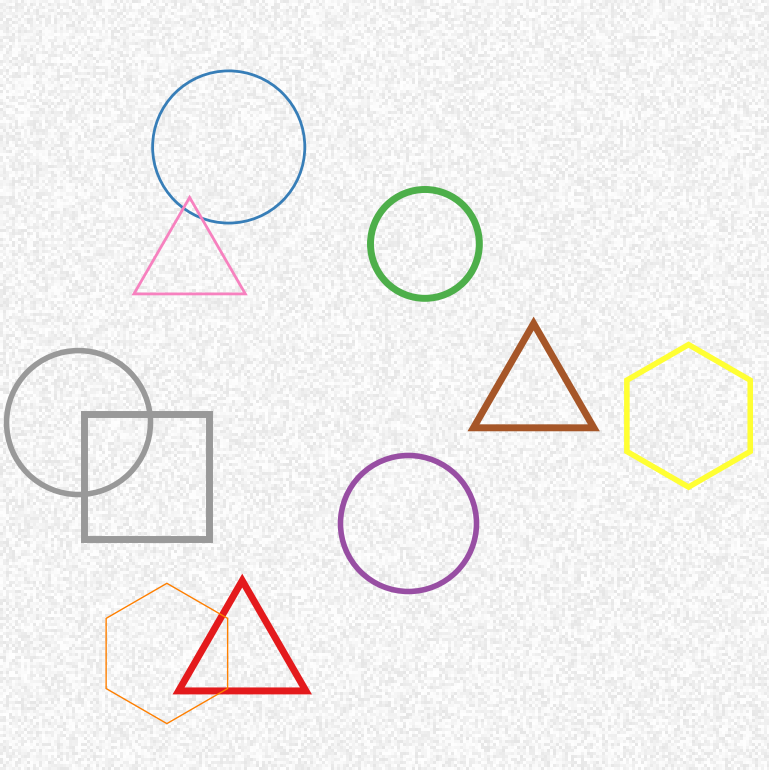[{"shape": "triangle", "thickness": 2.5, "radius": 0.48, "center": [0.315, 0.15]}, {"shape": "circle", "thickness": 1, "radius": 0.49, "center": [0.297, 0.809]}, {"shape": "circle", "thickness": 2.5, "radius": 0.35, "center": [0.552, 0.683]}, {"shape": "circle", "thickness": 2, "radius": 0.44, "center": [0.531, 0.32]}, {"shape": "hexagon", "thickness": 0.5, "radius": 0.46, "center": [0.217, 0.151]}, {"shape": "hexagon", "thickness": 2, "radius": 0.46, "center": [0.894, 0.46]}, {"shape": "triangle", "thickness": 2.5, "radius": 0.45, "center": [0.693, 0.49]}, {"shape": "triangle", "thickness": 1, "radius": 0.42, "center": [0.246, 0.66]}, {"shape": "circle", "thickness": 2, "radius": 0.47, "center": [0.102, 0.451]}, {"shape": "square", "thickness": 2.5, "radius": 0.41, "center": [0.19, 0.381]}]